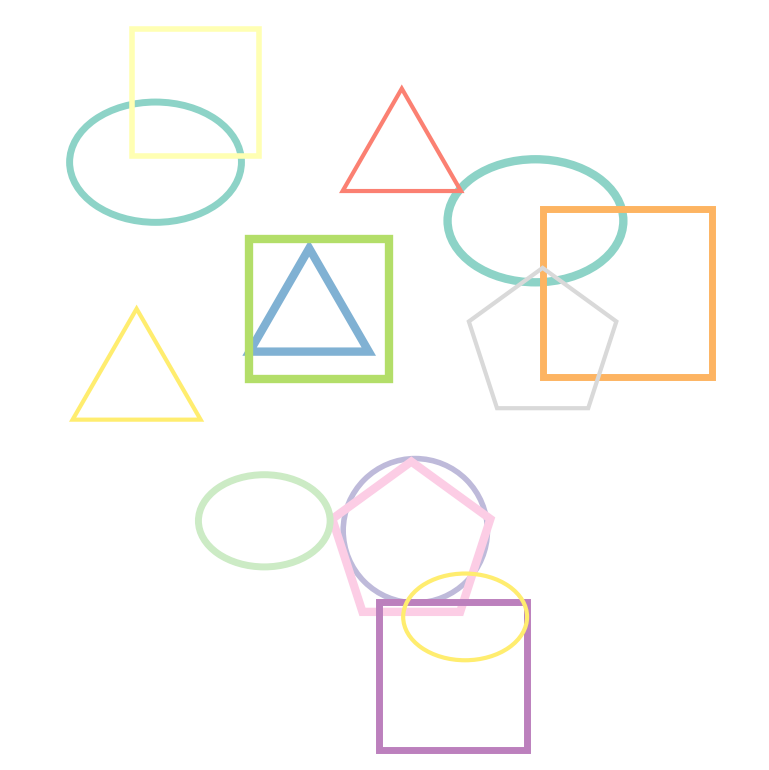[{"shape": "oval", "thickness": 3, "radius": 0.57, "center": [0.695, 0.713]}, {"shape": "oval", "thickness": 2.5, "radius": 0.56, "center": [0.202, 0.789]}, {"shape": "square", "thickness": 2, "radius": 0.41, "center": [0.254, 0.88]}, {"shape": "circle", "thickness": 2, "radius": 0.47, "center": [0.539, 0.311]}, {"shape": "triangle", "thickness": 1.5, "radius": 0.44, "center": [0.522, 0.796]}, {"shape": "triangle", "thickness": 3, "radius": 0.45, "center": [0.402, 0.588]}, {"shape": "square", "thickness": 2.5, "radius": 0.55, "center": [0.815, 0.62]}, {"shape": "square", "thickness": 3, "radius": 0.46, "center": [0.414, 0.598]}, {"shape": "pentagon", "thickness": 3, "radius": 0.54, "center": [0.534, 0.293]}, {"shape": "pentagon", "thickness": 1.5, "radius": 0.5, "center": [0.705, 0.551]}, {"shape": "square", "thickness": 2.5, "radius": 0.48, "center": [0.589, 0.122]}, {"shape": "oval", "thickness": 2.5, "radius": 0.43, "center": [0.343, 0.324]}, {"shape": "oval", "thickness": 1.5, "radius": 0.4, "center": [0.604, 0.199]}, {"shape": "triangle", "thickness": 1.5, "radius": 0.48, "center": [0.177, 0.503]}]